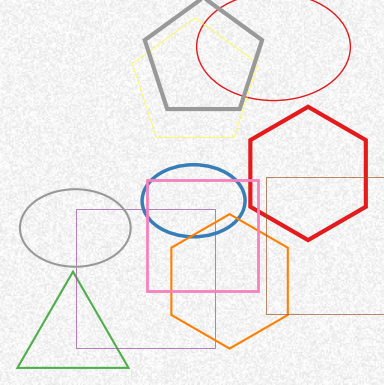[{"shape": "hexagon", "thickness": 3, "radius": 0.87, "center": [0.8, 0.55]}, {"shape": "oval", "thickness": 1, "radius": 1.0, "center": [0.71, 0.879]}, {"shape": "oval", "thickness": 2.5, "radius": 0.67, "center": [0.503, 0.479]}, {"shape": "triangle", "thickness": 1.5, "radius": 0.83, "center": [0.19, 0.128]}, {"shape": "square", "thickness": 0.5, "radius": 0.91, "center": [0.378, 0.277]}, {"shape": "hexagon", "thickness": 1.5, "radius": 0.87, "center": [0.596, 0.269]}, {"shape": "pentagon", "thickness": 0.5, "radius": 0.86, "center": [0.507, 0.782]}, {"shape": "square", "thickness": 0.5, "radius": 0.89, "center": [0.869, 0.363]}, {"shape": "square", "thickness": 2, "radius": 0.72, "center": [0.525, 0.389]}, {"shape": "pentagon", "thickness": 3, "radius": 0.8, "center": [0.528, 0.846]}, {"shape": "oval", "thickness": 1.5, "radius": 0.72, "center": [0.196, 0.408]}]